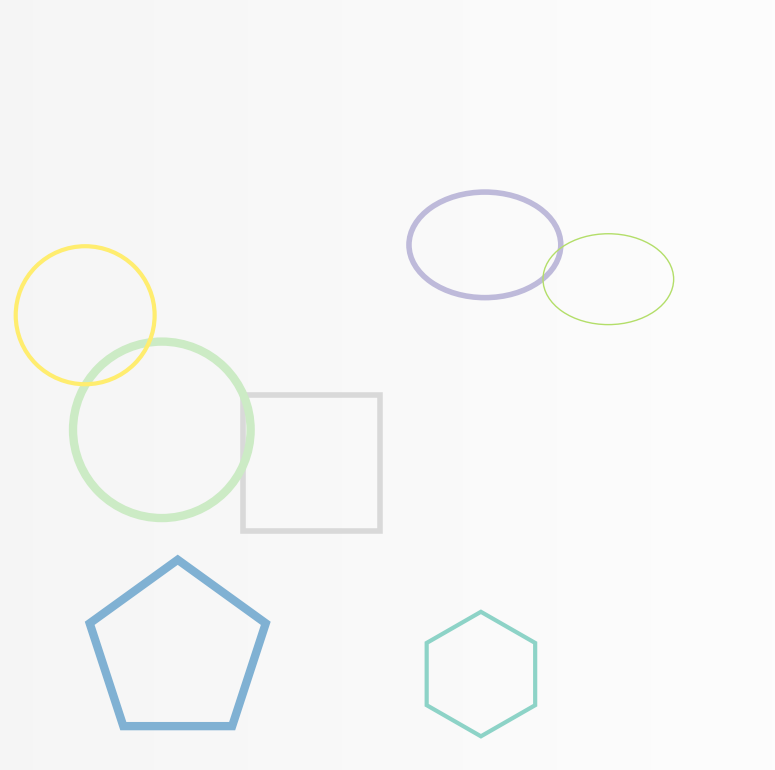[{"shape": "hexagon", "thickness": 1.5, "radius": 0.4, "center": [0.621, 0.125]}, {"shape": "oval", "thickness": 2, "radius": 0.49, "center": [0.626, 0.682]}, {"shape": "pentagon", "thickness": 3, "radius": 0.6, "center": [0.229, 0.154]}, {"shape": "oval", "thickness": 0.5, "radius": 0.42, "center": [0.785, 0.637]}, {"shape": "square", "thickness": 2, "radius": 0.44, "center": [0.402, 0.399]}, {"shape": "circle", "thickness": 3, "radius": 0.57, "center": [0.209, 0.442]}, {"shape": "circle", "thickness": 1.5, "radius": 0.45, "center": [0.11, 0.591]}]